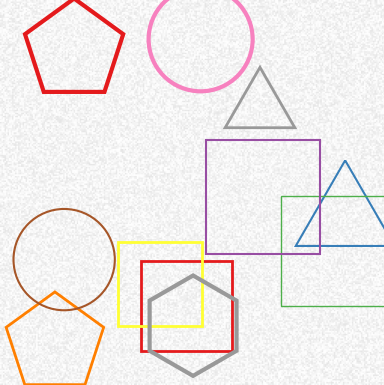[{"shape": "pentagon", "thickness": 3, "radius": 0.67, "center": [0.193, 0.87]}, {"shape": "square", "thickness": 2, "radius": 0.59, "center": [0.485, 0.206]}, {"shape": "triangle", "thickness": 1.5, "radius": 0.74, "center": [0.897, 0.435]}, {"shape": "square", "thickness": 1, "radius": 0.71, "center": [0.874, 0.349]}, {"shape": "square", "thickness": 1.5, "radius": 0.74, "center": [0.682, 0.489]}, {"shape": "pentagon", "thickness": 2, "radius": 0.67, "center": [0.143, 0.109]}, {"shape": "square", "thickness": 2, "radius": 0.55, "center": [0.416, 0.261]}, {"shape": "circle", "thickness": 1.5, "radius": 0.66, "center": [0.167, 0.326]}, {"shape": "circle", "thickness": 3, "radius": 0.68, "center": [0.521, 0.898]}, {"shape": "hexagon", "thickness": 3, "radius": 0.65, "center": [0.502, 0.154]}, {"shape": "triangle", "thickness": 2, "radius": 0.52, "center": [0.675, 0.721]}]